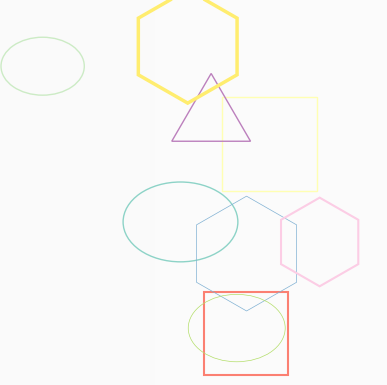[{"shape": "oval", "thickness": 1, "radius": 0.74, "center": [0.466, 0.424]}, {"shape": "square", "thickness": 1, "radius": 0.61, "center": [0.695, 0.626]}, {"shape": "square", "thickness": 1.5, "radius": 0.54, "center": [0.634, 0.133]}, {"shape": "hexagon", "thickness": 0.5, "radius": 0.75, "center": [0.636, 0.341]}, {"shape": "oval", "thickness": 0.5, "radius": 0.63, "center": [0.611, 0.148]}, {"shape": "hexagon", "thickness": 1.5, "radius": 0.58, "center": [0.825, 0.371]}, {"shape": "triangle", "thickness": 1, "radius": 0.59, "center": [0.545, 0.692]}, {"shape": "oval", "thickness": 1, "radius": 0.54, "center": [0.11, 0.828]}, {"shape": "hexagon", "thickness": 2.5, "radius": 0.74, "center": [0.484, 0.879]}]